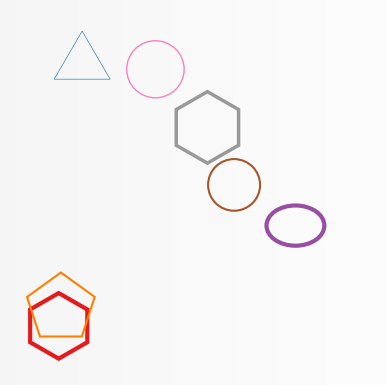[{"shape": "hexagon", "thickness": 3, "radius": 0.43, "center": [0.152, 0.154]}, {"shape": "triangle", "thickness": 0.5, "radius": 0.42, "center": [0.212, 0.836]}, {"shape": "oval", "thickness": 3, "radius": 0.37, "center": [0.762, 0.414]}, {"shape": "pentagon", "thickness": 1.5, "radius": 0.46, "center": [0.157, 0.2]}, {"shape": "circle", "thickness": 1.5, "radius": 0.34, "center": [0.604, 0.52]}, {"shape": "circle", "thickness": 1, "radius": 0.37, "center": [0.401, 0.82]}, {"shape": "hexagon", "thickness": 2.5, "radius": 0.46, "center": [0.535, 0.669]}]